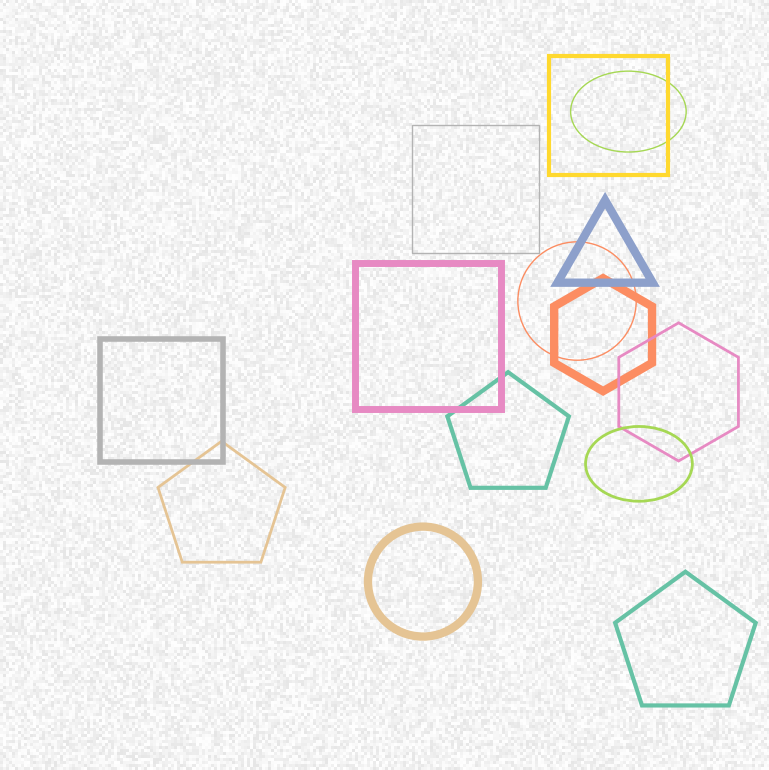[{"shape": "pentagon", "thickness": 1.5, "radius": 0.48, "center": [0.89, 0.161]}, {"shape": "pentagon", "thickness": 1.5, "radius": 0.42, "center": [0.66, 0.434]}, {"shape": "hexagon", "thickness": 3, "radius": 0.37, "center": [0.783, 0.565]}, {"shape": "circle", "thickness": 0.5, "radius": 0.38, "center": [0.749, 0.609]}, {"shape": "triangle", "thickness": 3, "radius": 0.36, "center": [0.786, 0.669]}, {"shape": "square", "thickness": 2.5, "radius": 0.47, "center": [0.555, 0.564]}, {"shape": "hexagon", "thickness": 1, "radius": 0.45, "center": [0.881, 0.491]}, {"shape": "oval", "thickness": 1, "radius": 0.35, "center": [0.83, 0.398]}, {"shape": "oval", "thickness": 0.5, "radius": 0.38, "center": [0.816, 0.855]}, {"shape": "square", "thickness": 1.5, "radius": 0.39, "center": [0.791, 0.849]}, {"shape": "circle", "thickness": 3, "radius": 0.36, "center": [0.549, 0.245]}, {"shape": "pentagon", "thickness": 1, "radius": 0.43, "center": [0.288, 0.34]}, {"shape": "square", "thickness": 2, "radius": 0.4, "center": [0.21, 0.48]}, {"shape": "square", "thickness": 0.5, "radius": 0.41, "center": [0.617, 0.754]}]